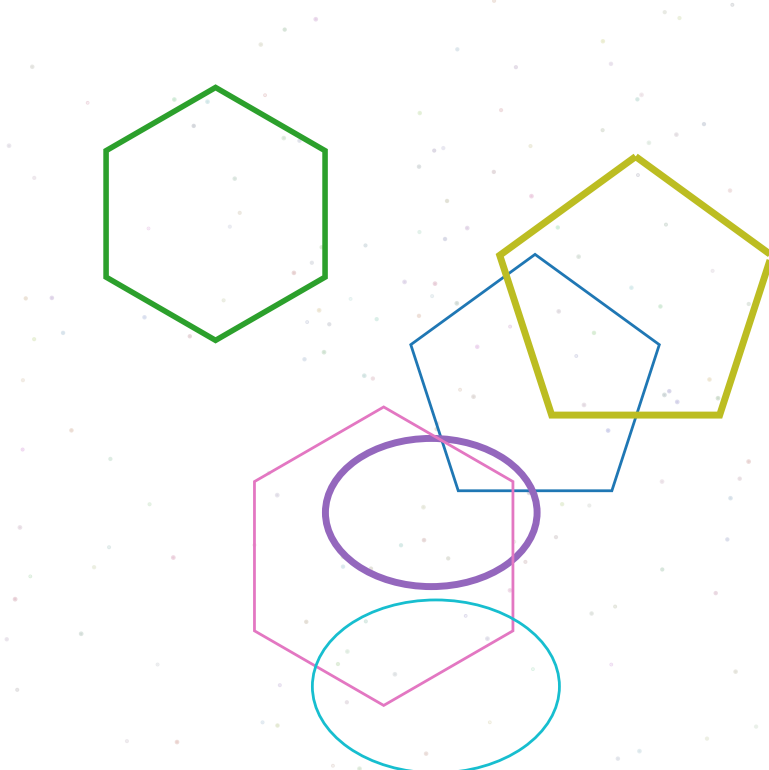[{"shape": "pentagon", "thickness": 1, "radius": 0.85, "center": [0.695, 0.5]}, {"shape": "hexagon", "thickness": 2, "radius": 0.82, "center": [0.28, 0.722]}, {"shape": "oval", "thickness": 2.5, "radius": 0.69, "center": [0.56, 0.334]}, {"shape": "hexagon", "thickness": 1, "radius": 0.97, "center": [0.498, 0.278]}, {"shape": "pentagon", "thickness": 2.5, "radius": 0.93, "center": [0.826, 0.611]}, {"shape": "oval", "thickness": 1, "radius": 0.8, "center": [0.566, 0.109]}]